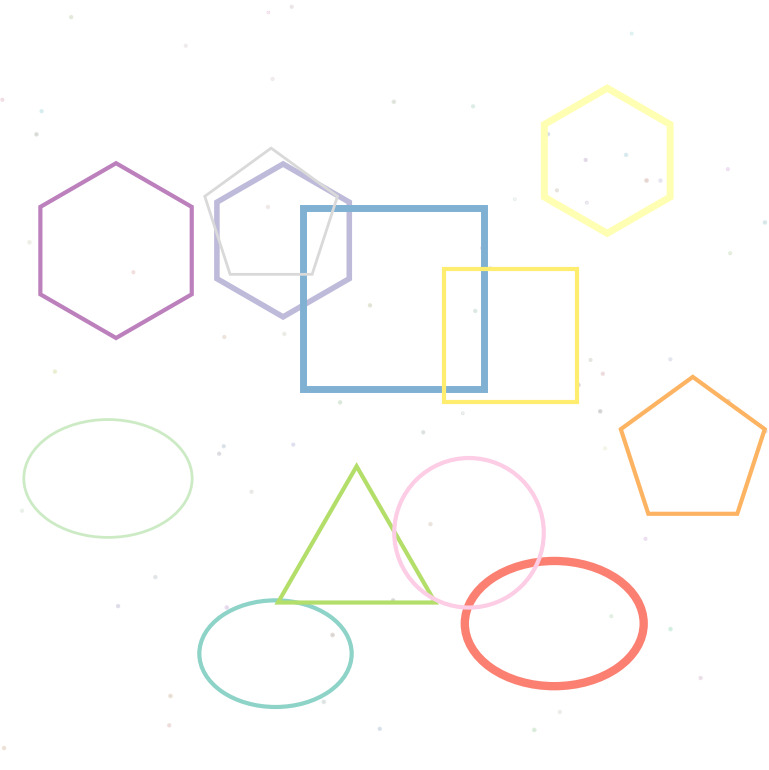[{"shape": "oval", "thickness": 1.5, "radius": 0.49, "center": [0.358, 0.151]}, {"shape": "hexagon", "thickness": 2.5, "radius": 0.47, "center": [0.789, 0.791]}, {"shape": "hexagon", "thickness": 2, "radius": 0.5, "center": [0.368, 0.688]}, {"shape": "oval", "thickness": 3, "radius": 0.58, "center": [0.72, 0.19]}, {"shape": "square", "thickness": 2.5, "radius": 0.59, "center": [0.511, 0.612]}, {"shape": "pentagon", "thickness": 1.5, "radius": 0.49, "center": [0.9, 0.412]}, {"shape": "triangle", "thickness": 1.5, "radius": 0.59, "center": [0.463, 0.276]}, {"shape": "circle", "thickness": 1.5, "radius": 0.49, "center": [0.609, 0.308]}, {"shape": "pentagon", "thickness": 1, "radius": 0.45, "center": [0.352, 0.717]}, {"shape": "hexagon", "thickness": 1.5, "radius": 0.57, "center": [0.151, 0.675]}, {"shape": "oval", "thickness": 1, "radius": 0.55, "center": [0.14, 0.379]}, {"shape": "square", "thickness": 1.5, "radius": 0.43, "center": [0.663, 0.564]}]